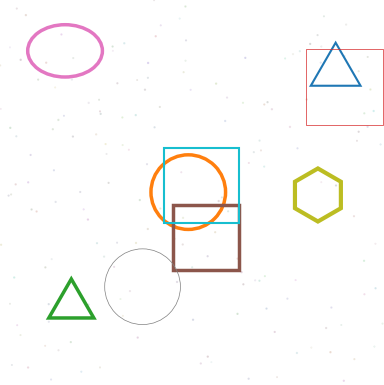[{"shape": "triangle", "thickness": 1.5, "radius": 0.37, "center": [0.872, 0.815]}, {"shape": "circle", "thickness": 2.5, "radius": 0.48, "center": [0.489, 0.501]}, {"shape": "triangle", "thickness": 2.5, "radius": 0.34, "center": [0.185, 0.208]}, {"shape": "square", "thickness": 0.5, "radius": 0.5, "center": [0.895, 0.774]}, {"shape": "square", "thickness": 2.5, "radius": 0.42, "center": [0.535, 0.383]}, {"shape": "oval", "thickness": 2.5, "radius": 0.49, "center": [0.169, 0.868]}, {"shape": "circle", "thickness": 0.5, "radius": 0.49, "center": [0.37, 0.255]}, {"shape": "hexagon", "thickness": 3, "radius": 0.34, "center": [0.826, 0.494]}, {"shape": "square", "thickness": 1.5, "radius": 0.49, "center": [0.523, 0.517]}]